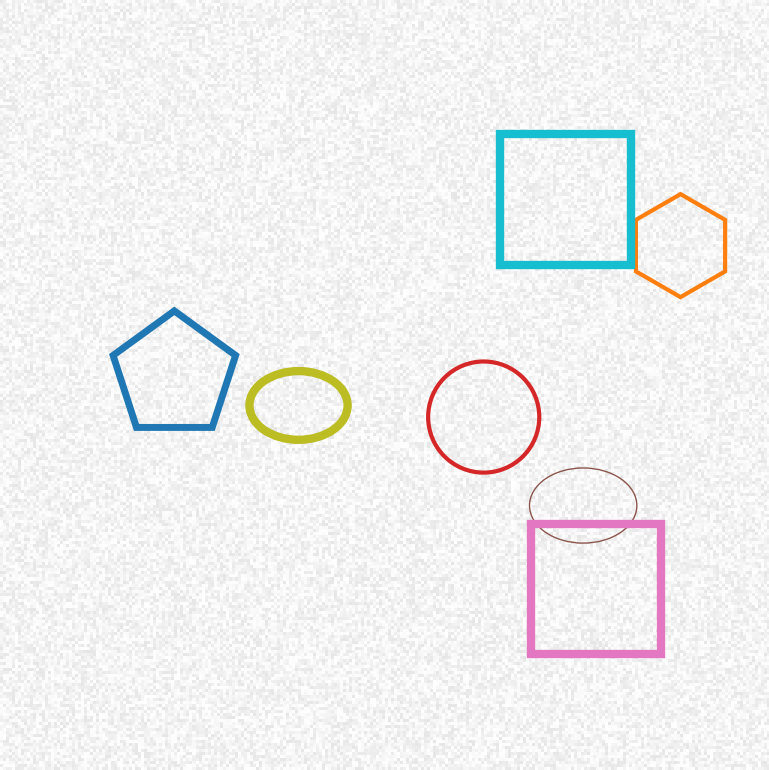[{"shape": "pentagon", "thickness": 2.5, "radius": 0.42, "center": [0.226, 0.513]}, {"shape": "hexagon", "thickness": 1.5, "radius": 0.33, "center": [0.884, 0.681]}, {"shape": "circle", "thickness": 1.5, "radius": 0.36, "center": [0.628, 0.458]}, {"shape": "oval", "thickness": 0.5, "radius": 0.35, "center": [0.757, 0.343]}, {"shape": "square", "thickness": 3, "radius": 0.42, "center": [0.774, 0.235]}, {"shape": "oval", "thickness": 3, "radius": 0.32, "center": [0.388, 0.473]}, {"shape": "square", "thickness": 3, "radius": 0.43, "center": [0.735, 0.741]}]